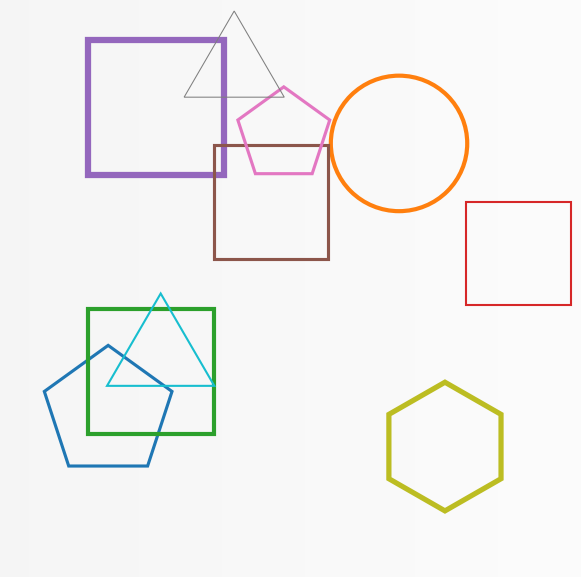[{"shape": "pentagon", "thickness": 1.5, "radius": 0.58, "center": [0.186, 0.286]}, {"shape": "circle", "thickness": 2, "radius": 0.59, "center": [0.687, 0.751]}, {"shape": "square", "thickness": 2, "radius": 0.54, "center": [0.26, 0.355]}, {"shape": "square", "thickness": 1, "radius": 0.45, "center": [0.892, 0.56]}, {"shape": "square", "thickness": 3, "radius": 0.58, "center": [0.269, 0.813]}, {"shape": "square", "thickness": 1.5, "radius": 0.49, "center": [0.466, 0.649]}, {"shape": "pentagon", "thickness": 1.5, "radius": 0.42, "center": [0.488, 0.766]}, {"shape": "triangle", "thickness": 0.5, "radius": 0.5, "center": [0.403, 0.881]}, {"shape": "hexagon", "thickness": 2.5, "radius": 0.56, "center": [0.766, 0.226]}, {"shape": "triangle", "thickness": 1, "radius": 0.53, "center": [0.276, 0.384]}]